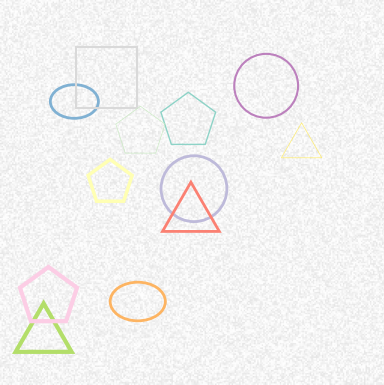[{"shape": "pentagon", "thickness": 1, "radius": 0.37, "center": [0.489, 0.686]}, {"shape": "pentagon", "thickness": 2.5, "radius": 0.3, "center": [0.286, 0.526]}, {"shape": "circle", "thickness": 2, "radius": 0.43, "center": [0.504, 0.51]}, {"shape": "triangle", "thickness": 2, "radius": 0.43, "center": [0.496, 0.442]}, {"shape": "oval", "thickness": 2, "radius": 0.31, "center": [0.193, 0.736]}, {"shape": "oval", "thickness": 2, "radius": 0.36, "center": [0.358, 0.217]}, {"shape": "triangle", "thickness": 3, "radius": 0.42, "center": [0.113, 0.128]}, {"shape": "pentagon", "thickness": 3, "radius": 0.39, "center": [0.126, 0.229]}, {"shape": "square", "thickness": 1.5, "radius": 0.39, "center": [0.277, 0.799]}, {"shape": "circle", "thickness": 1.5, "radius": 0.41, "center": [0.691, 0.777]}, {"shape": "pentagon", "thickness": 0.5, "radius": 0.34, "center": [0.365, 0.657]}, {"shape": "triangle", "thickness": 0.5, "radius": 0.3, "center": [0.783, 0.62]}]